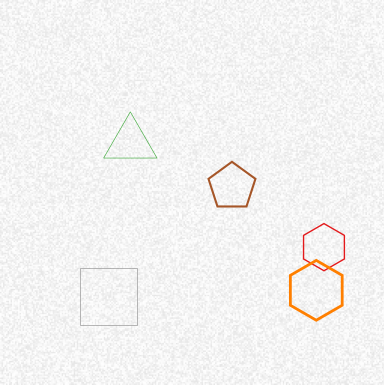[{"shape": "hexagon", "thickness": 1, "radius": 0.31, "center": [0.841, 0.358]}, {"shape": "triangle", "thickness": 0.5, "radius": 0.4, "center": [0.339, 0.629]}, {"shape": "hexagon", "thickness": 2, "radius": 0.39, "center": [0.821, 0.246]}, {"shape": "pentagon", "thickness": 1.5, "radius": 0.32, "center": [0.603, 0.516]}, {"shape": "square", "thickness": 0.5, "radius": 0.37, "center": [0.281, 0.23]}]